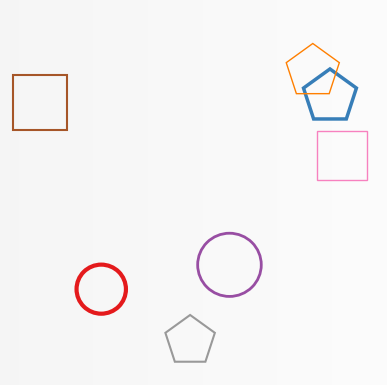[{"shape": "circle", "thickness": 3, "radius": 0.32, "center": [0.261, 0.249]}, {"shape": "pentagon", "thickness": 2.5, "radius": 0.36, "center": [0.852, 0.749]}, {"shape": "circle", "thickness": 2, "radius": 0.41, "center": [0.592, 0.312]}, {"shape": "pentagon", "thickness": 1, "radius": 0.36, "center": [0.807, 0.815]}, {"shape": "square", "thickness": 1.5, "radius": 0.35, "center": [0.104, 0.734]}, {"shape": "square", "thickness": 1, "radius": 0.32, "center": [0.882, 0.596]}, {"shape": "pentagon", "thickness": 1.5, "radius": 0.34, "center": [0.491, 0.115]}]